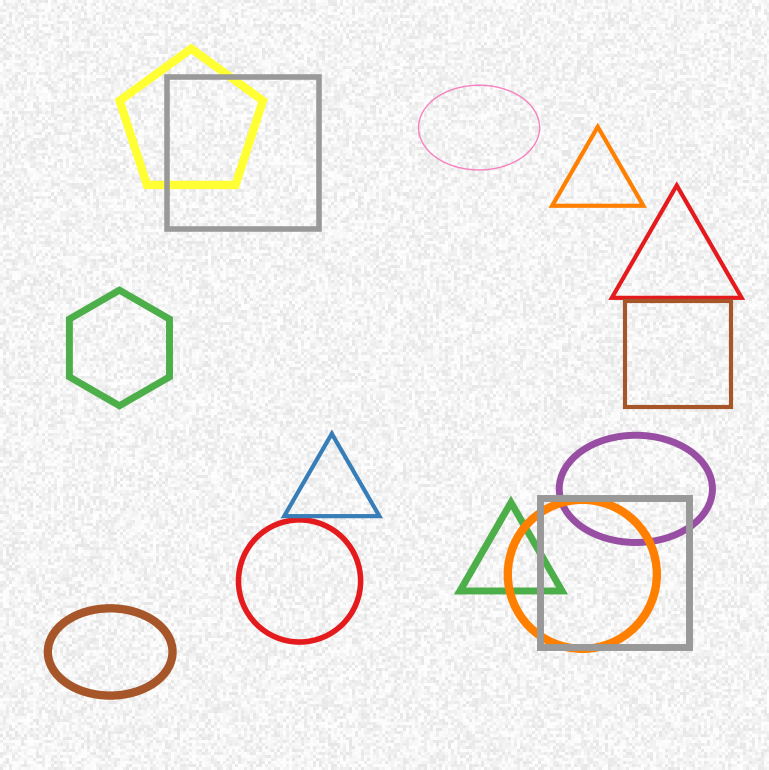[{"shape": "circle", "thickness": 2, "radius": 0.4, "center": [0.389, 0.246]}, {"shape": "triangle", "thickness": 1.5, "radius": 0.49, "center": [0.879, 0.662]}, {"shape": "triangle", "thickness": 1.5, "radius": 0.36, "center": [0.431, 0.365]}, {"shape": "triangle", "thickness": 2.5, "radius": 0.38, "center": [0.664, 0.271]}, {"shape": "hexagon", "thickness": 2.5, "radius": 0.38, "center": [0.155, 0.548]}, {"shape": "oval", "thickness": 2.5, "radius": 0.5, "center": [0.826, 0.365]}, {"shape": "circle", "thickness": 3, "radius": 0.48, "center": [0.756, 0.254]}, {"shape": "triangle", "thickness": 1.5, "radius": 0.34, "center": [0.776, 0.767]}, {"shape": "pentagon", "thickness": 3, "radius": 0.49, "center": [0.248, 0.839]}, {"shape": "square", "thickness": 1.5, "radius": 0.34, "center": [0.881, 0.54]}, {"shape": "oval", "thickness": 3, "radius": 0.4, "center": [0.143, 0.153]}, {"shape": "oval", "thickness": 0.5, "radius": 0.39, "center": [0.622, 0.834]}, {"shape": "square", "thickness": 2, "radius": 0.49, "center": [0.316, 0.801]}, {"shape": "square", "thickness": 2.5, "radius": 0.48, "center": [0.798, 0.256]}]